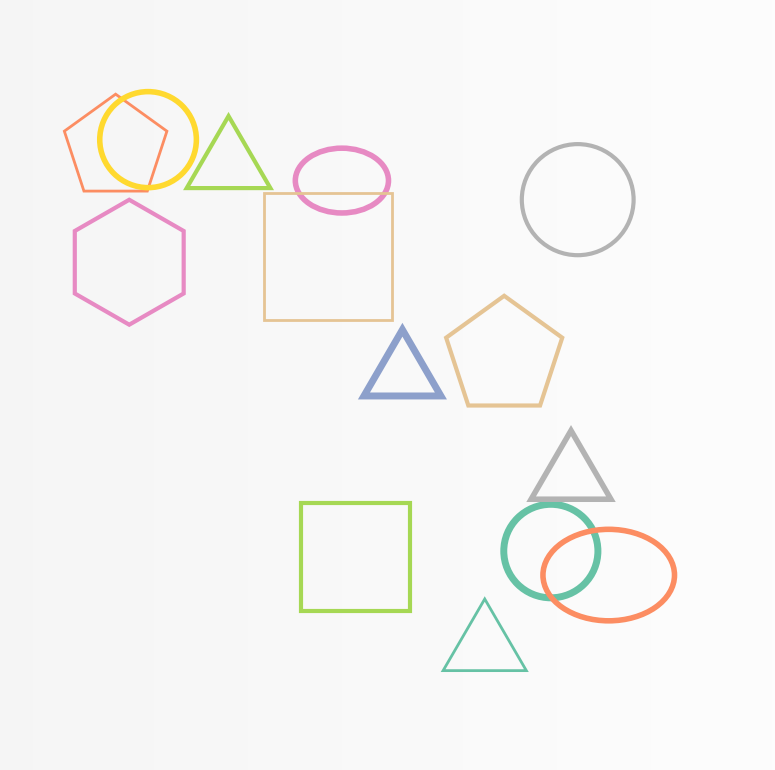[{"shape": "circle", "thickness": 2.5, "radius": 0.3, "center": [0.711, 0.284]}, {"shape": "triangle", "thickness": 1, "radius": 0.31, "center": [0.625, 0.16]}, {"shape": "oval", "thickness": 2, "radius": 0.42, "center": [0.785, 0.253]}, {"shape": "pentagon", "thickness": 1, "radius": 0.35, "center": [0.149, 0.808]}, {"shape": "triangle", "thickness": 2.5, "radius": 0.29, "center": [0.519, 0.514]}, {"shape": "hexagon", "thickness": 1.5, "radius": 0.41, "center": [0.167, 0.659]}, {"shape": "oval", "thickness": 2, "radius": 0.3, "center": [0.441, 0.765]}, {"shape": "triangle", "thickness": 1.5, "radius": 0.31, "center": [0.295, 0.787]}, {"shape": "square", "thickness": 1.5, "radius": 0.35, "center": [0.459, 0.276]}, {"shape": "circle", "thickness": 2, "radius": 0.31, "center": [0.191, 0.819]}, {"shape": "pentagon", "thickness": 1.5, "radius": 0.39, "center": [0.651, 0.537]}, {"shape": "square", "thickness": 1, "radius": 0.41, "center": [0.423, 0.666]}, {"shape": "circle", "thickness": 1.5, "radius": 0.36, "center": [0.745, 0.741]}, {"shape": "triangle", "thickness": 2, "radius": 0.3, "center": [0.737, 0.381]}]